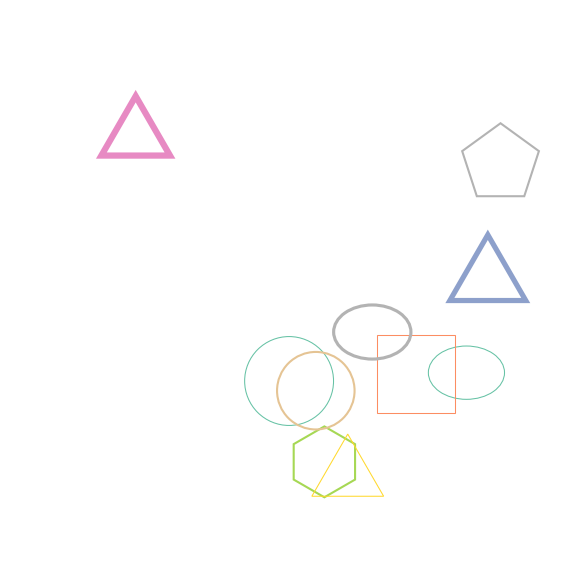[{"shape": "oval", "thickness": 0.5, "radius": 0.33, "center": [0.808, 0.354]}, {"shape": "circle", "thickness": 0.5, "radius": 0.38, "center": [0.501, 0.339]}, {"shape": "square", "thickness": 0.5, "radius": 0.34, "center": [0.721, 0.352]}, {"shape": "triangle", "thickness": 2.5, "radius": 0.38, "center": [0.845, 0.517]}, {"shape": "triangle", "thickness": 3, "radius": 0.34, "center": [0.235, 0.764]}, {"shape": "hexagon", "thickness": 1, "radius": 0.31, "center": [0.562, 0.199]}, {"shape": "triangle", "thickness": 0.5, "radius": 0.36, "center": [0.602, 0.176]}, {"shape": "circle", "thickness": 1, "radius": 0.34, "center": [0.547, 0.323]}, {"shape": "pentagon", "thickness": 1, "radius": 0.35, "center": [0.867, 0.716]}, {"shape": "oval", "thickness": 1.5, "radius": 0.33, "center": [0.645, 0.424]}]